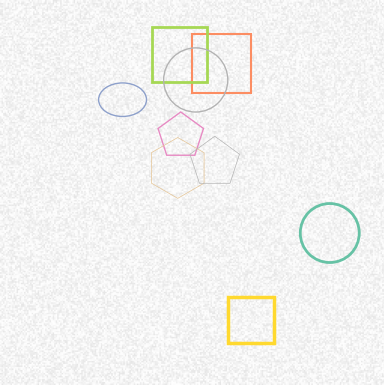[{"shape": "circle", "thickness": 2, "radius": 0.38, "center": [0.857, 0.395]}, {"shape": "square", "thickness": 1.5, "radius": 0.38, "center": [0.575, 0.835]}, {"shape": "oval", "thickness": 1, "radius": 0.31, "center": [0.318, 0.741]}, {"shape": "pentagon", "thickness": 1, "radius": 0.31, "center": [0.47, 0.647]}, {"shape": "square", "thickness": 2, "radius": 0.36, "center": [0.467, 0.859]}, {"shape": "square", "thickness": 2.5, "radius": 0.3, "center": [0.651, 0.168]}, {"shape": "hexagon", "thickness": 0.5, "radius": 0.4, "center": [0.462, 0.564]}, {"shape": "pentagon", "thickness": 0.5, "radius": 0.34, "center": [0.558, 0.579]}, {"shape": "circle", "thickness": 1, "radius": 0.42, "center": [0.508, 0.792]}]